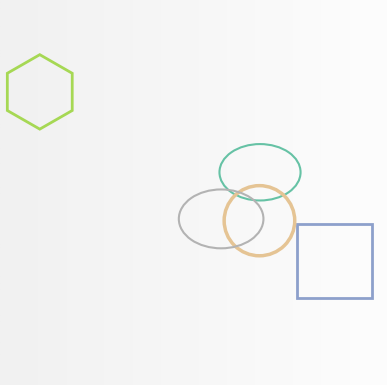[{"shape": "oval", "thickness": 1.5, "radius": 0.52, "center": [0.671, 0.553]}, {"shape": "square", "thickness": 2, "radius": 0.48, "center": [0.863, 0.321]}, {"shape": "hexagon", "thickness": 2, "radius": 0.48, "center": [0.103, 0.761]}, {"shape": "circle", "thickness": 2.5, "radius": 0.46, "center": [0.67, 0.427]}, {"shape": "oval", "thickness": 1.5, "radius": 0.55, "center": [0.571, 0.431]}]